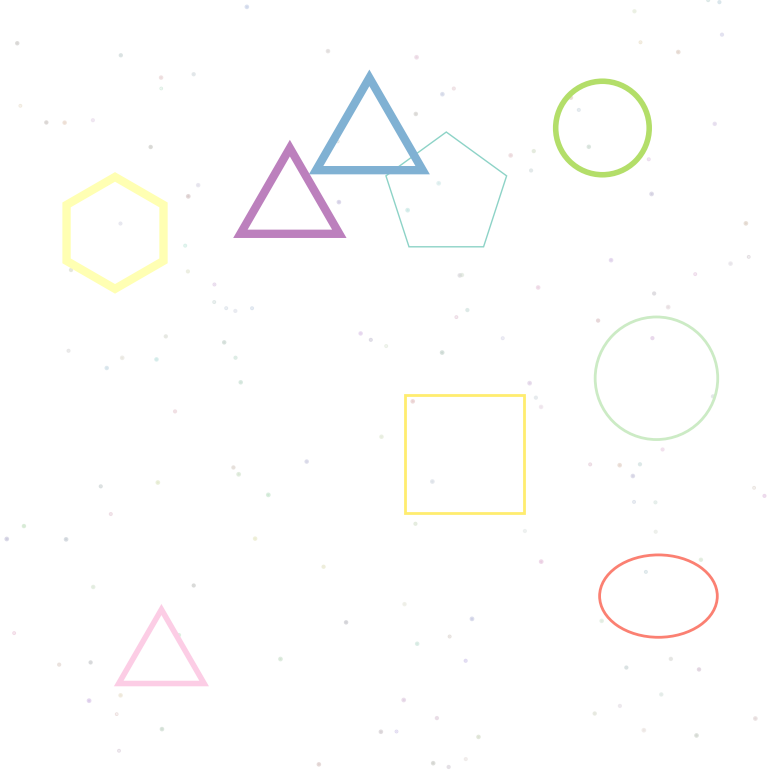[{"shape": "pentagon", "thickness": 0.5, "radius": 0.41, "center": [0.58, 0.746]}, {"shape": "hexagon", "thickness": 3, "radius": 0.36, "center": [0.149, 0.698]}, {"shape": "oval", "thickness": 1, "radius": 0.38, "center": [0.855, 0.226]}, {"shape": "triangle", "thickness": 3, "radius": 0.4, "center": [0.48, 0.819]}, {"shape": "circle", "thickness": 2, "radius": 0.3, "center": [0.782, 0.834]}, {"shape": "triangle", "thickness": 2, "radius": 0.32, "center": [0.21, 0.144]}, {"shape": "triangle", "thickness": 3, "radius": 0.37, "center": [0.376, 0.733]}, {"shape": "circle", "thickness": 1, "radius": 0.4, "center": [0.853, 0.509]}, {"shape": "square", "thickness": 1, "radius": 0.39, "center": [0.603, 0.41]}]